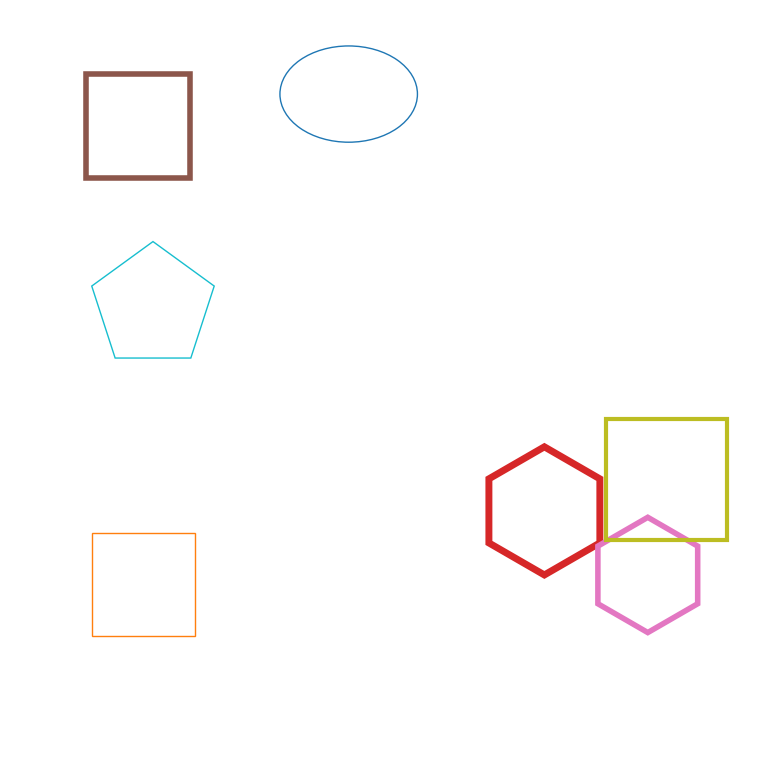[{"shape": "oval", "thickness": 0.5, "radius": 0.45, "center": [0.453, 0.878]}, {"shape": "square", "thickness": 0.5, "radius": 0.33, "center": [0.186, 0.241]}, {"shape": "hexagon", "thickness": 2.5, "radius": 0.42, "center": [0.707, 0.337]}, {"shape": "square", "thickness": 2, "radius": 0.34, "center": [0.179, 0.836]}, {"shape": "hexagon", "thickness": 2, "radius": 0.37, "center": [0.841, 0.253]}, {"shape": "square", "thickness": 1.5, "radius": 0.39, "center": [0.865, 0.378]}, {"shape": "pentagon", "thickness": 0.5, "radius": 0.42, "center": [0.199, 0.603]}]